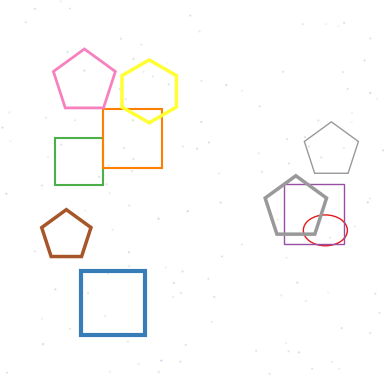[{"shape": "oval", "thickness": 1, "radius": 0.29, "center": [0.845, 0.402]}, {"shape": "square", "thickness": 3, "radius": 0.42, "center": [0.293, 0.214]}, {"shape": "square", "thickness": 1.5, "radius": 0.31, "center": [0.205, 0.58]}, {"shape": "square", "thickness": 1, "radius": 0.39, "center": [0.816, 0.445]}, {"shape": "square", "thickness": 1.5, "radius": 0.38, "center": [0.344, 0.64]}, {"shape": "hexagon", "thickness": 2.5, "radius": 0.41, "center": [0.387, 0.763]}, {"shape": "pentagon", "thickness": 2.5, "radius": 0.34, "center": [0.172, 0.388]}, {"shape": "pentagon", "thickness": 2, "radius": 0.42, "center": [0.219, 0.788]}, {"shape": "pentagon", "thickness": 2.5, "radius": 0.42, "center": [0.768, 0.46]}, {"shape": "pentagon", "thickness": 1, "radius": 0.37, "center": [0.861, 0.61]}]